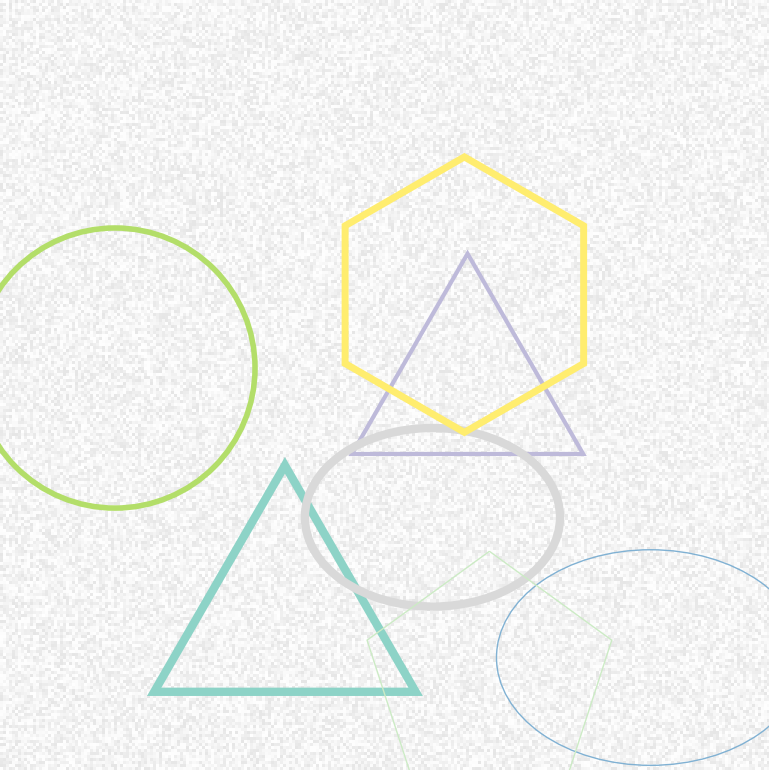[{"shape": "triangle", "thickness": 3, "radius": 0.98, "center": [0.37, 0.2]}, {"shape": "triangle", "thickness": 1.5, "radius": 0.87, "center": [0.607, 0.497]}, {"shape": "oval", "thickness": 0.5, "radius": 1.0, "center": [0.845, 0.146]}, {"shape": "circle", "thickness": 2, "radius": 0.91, "center": [0.149, 0.522]}, {"shape": "oval", "thickness": 3, "radius": 0.83, "center": [0.562, 0.328]}, {"shape": "pentagon", "thickness": 0.5, "radius": 0.84, "center": [0.636, 0.117]}, {"shape": "hexagon", "thickness": 2.5, "radius": 0.89, "center": [0.603, 0.617]}]